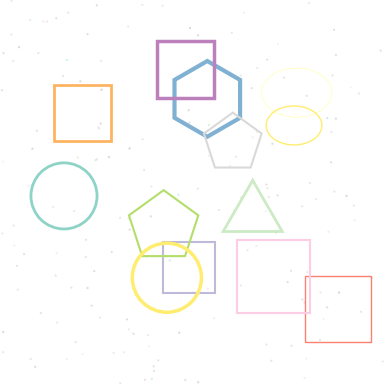[{"shape": "circle", "thickness": 2, "radius": 0.43, "center": [0.166, 0.491]}, {"shape": "oval", "thickness": 0.5, "radius": 0.46, "center": [0.771, 0.759]}, {"shape": "square", "thickness": 1.5, "radius": 0.34, "center": [0.49, 0.305]}, {"shape": "square", "thickness": 1, "radius": 0.43, "center": [0.878, 0.198]}, {"shape": "hexagon", "thickness": 3, "radius": 0.49, "center": [0.538, 0.743]}, {"shape": "square", "thickness": 2, "radius": 0.37, "center": [0.215, 0.706]}, {"shape": "pentagon", "thickness": 1.5, "radius": 0.47, "center": [0.425, 0.411]}, {"shape": "square", "thickness": 1.5, "radius": 0.47, "center": [0.71, 0.282]}, {"shape": "pentagon", "thickness": 1.5, "radius": 0.39, "center": [0.605, 0.629]}, {"shape": "square", "thickness": 2.5, "radius": 0.37, "center": [0.482, 0.82]}, {"shape": "triangle", "thickness": 2, "radius": 0.44, "center": [0.656, 0.443]}, {"shape": "oval", "thickness": 1, "radius": 0.36, "center": [0.764, 0.674]}, {"shape": "circle", "thickness": 2.5, "radius": 0.45, "center": [0.433, 0.279]}]